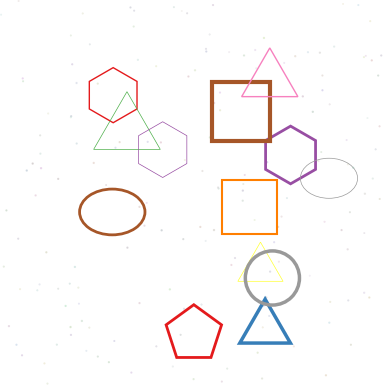[{"shape": "pentagon", "thickness": 2, "radius": 0.38, "center": [0.503, 0.133]}, {"shape": "hexagon", "thickness": 1, "radius": 0.36, "center": [0.294, 0.753]}, {"shape": "triangle", "thickness": 2.5, "radius": 0.38, "center": [0.689, 0.147]}, {"shape": "triangle", "thickness": 0.5, "radius": 0.5, "center": [0.33, 0.662]}, {"shape": "hexagon", "thickness": 2, "radius": 0.37, "center": [0.755, 0.597]}, {"shape": "hexagon", "thickness": 0.5, "radius": 0.36, "center": [0.423, 0.611]}, {"shape": "square", "thickness": 1.5, "radius": 0.36, "center": [0.648, 0.462]}, {"shape": "triangle", "thickness": 0.5, "radius": 0.34, "center": [0.677, 0.303]}, {"shape": "oval", "thickness": 2, "radius": 0.42, "center": [0.292, 0.449]}, {"shape": "square", "thickness": 3, "radius": 0.38, "center": [0.626, 0.71]}, {"shape": "triangle", "thickness": 1, "radius": 0.42, "center": [0.701, 0.791]}, {"shape": "oval", "thickness": 0.5, "radius": 0.37, "center": [0.855, 0.537]}, {"shape": "circle", "thickness": 2.5, "radius": 0.35, "center": [0.708, 0.278]}]